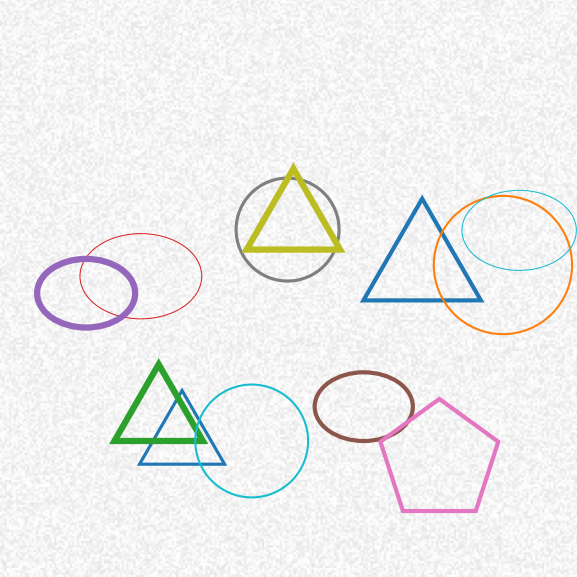[{"shape": "triangle", "thickness": 2, "radius": 0.59, "center": [0.731, 0.538]}, {"shape": "triangle", "thickness": 1.5, "radius": 0.43, "center": [0.315, 0.238]}, {"shape": "circle", "thickness": 1, "radius": 0.6, "center": [0.871, 0.54]}, {"shape": "triangle", "thickness": 3, "radius": 0.44, "center": [0.275, 0.28]}, {"shape": "oval", "thickness": 0.5, "radius": 0.53, "center": [0.244, 0.521]}, {"shape": "oval", "thickness": 3, "radius": 0.42, "center": [0.149, 0.491]}, {"shape": "oval", "thickness": 2, "radius": 0.42, "center": [0.63, 0.295]}, {"shape": "pentagon", "thickness": 2, "radius": 0.54, "center": [0.761, 0.201]}, {"shape": "circle", "thickness": 1.5, "radius": 0.45, "center": [0.498, 0.602]}, {"shape": "triangle", "thickness": 3, "radius": 0.47, "center": [0.508, 0.614]}, {"shape": "circle", "thickness": 1, "radius": 0.49, "center": [0.436, 0.236]}, {"shape": "oval", "thickness": 0.5, "radius": 0.5, "center": [0.899, 0.6]}]